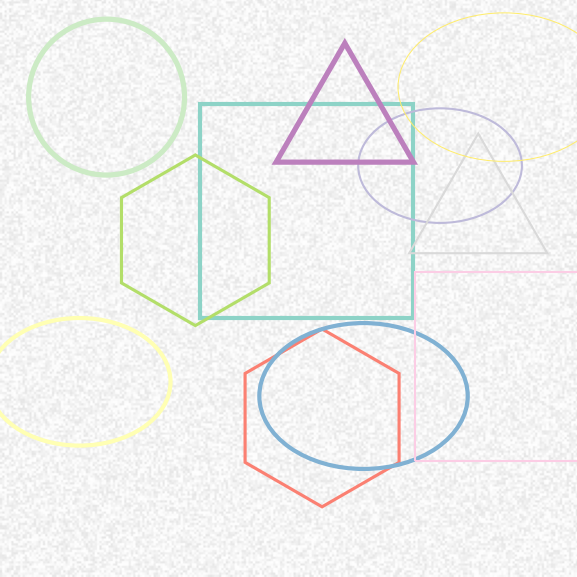[{"shape": "square", "thickness": 2, "radius": 0.93, "center": [0.531, 0.634]}, {"shape": "oval", "thickness": 2, "radius": 0.79, "center": [0.137, 0.338]}, {"shape": "oval", "thickness": 1, "radius": 0.71, "center": [0.762, 0.712]}, {"shape": "hexagon", "thickness": 1.5, "radius": 0.77, "center": [0.558, 0.275]}, {"shape": "oval", "thickness": 2, "radius": 0.9, "center": [0.629, 0.313]}, {"shape": "hexagon", "thickness": 1.5, "radius": 0.74, "center": [0.338, 0.583]}, {"shape": "square", "thickness": 1, "radius": 0.82, "center": [0.882, 0.365]}, {"shape": "triangle", "thickness": 1, "radius": 0.69, "center": [0.828, 0.63]}, {"shape": "triangle", "thickness": 2.5, "radius": 0.69, "center": [0.597, 0.787]}, {"shape": "circle", "thickness": 2.5, "radius": 0.67, "center": [0.185, 0.831]}, {"shape": "oval", "thickness": 0.5, "radius": 0.92, "center": [0.873, 0.848]}]